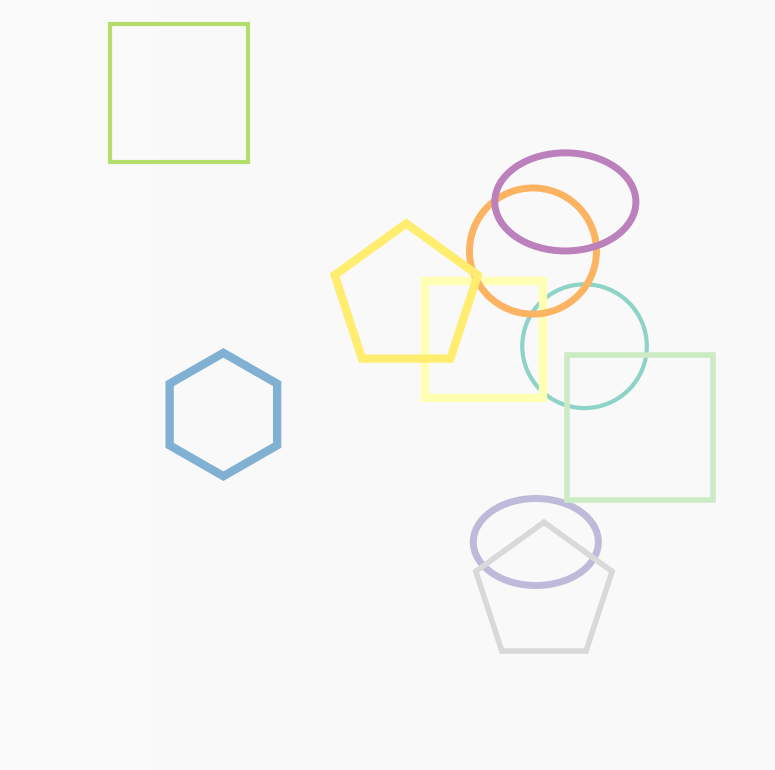[{"shape": "circle", "thickness": 1.5, "radius": 0.4, "center": [0.754, 0.55]}, {"shape": "square", "thickness": 3, "radius": 0.38, "center": [0.625, 0.559]}, {"shape": "oval", "thickness": 2.5, "radius": 0.4, "center": [0.691, 0.296]}, {"shape": "hexagon", "thickness": 3, "radius": 0.4, "center": [0.288, 0.462]}, {"shape": "circle", "thickness": 2.5, "radius": 0.41, "center": [0.688, 0.674]}, {"shape": "square", "thickness": 1.5, "radius": 0.45, "center": [0.231, 0.879]}, {"shape": "pentagon", "thickness": 2, "radius": 0.46, "center": [0.702, 0.229]}, {"shape": "oval", "thickness": 2.5, "radius": 0.46, "center": [0.729, 0.738]}, {"shape": "square", "thickness": 2, "radius": 0.47, "center": [0.826, 0.445]}, {"shape": "pentagon", "thickness": 3, "radius": 0.49, "center": [0.524, 0.613]}]